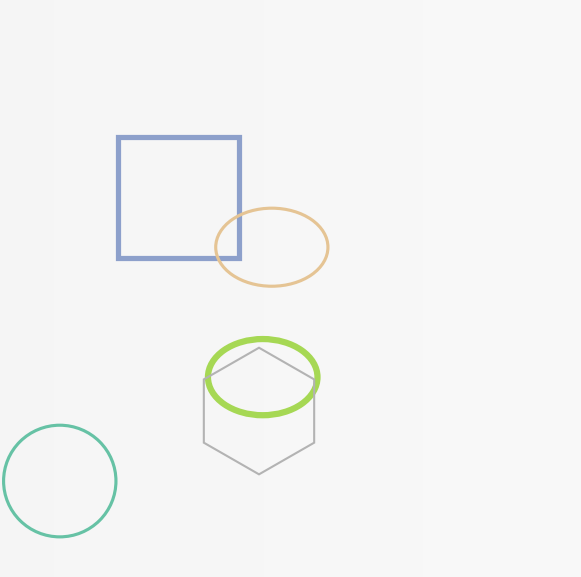[{"shape": "circle", "thickness": 1.5, "radius": 0.48, "center": [0.103, 0.166]}, {"shape": "square", "thickness": 2.5, "radius": 0.52, "center": [0.306, 0.657]}, {"shape": "oval", "thickness": 3, "radius": 0.47, "center": [0.452, 0.346]}, {"shape": "oval", "thickness": 1.5, "radius": 0.48, "center": [0.468, 0.571]}, {"shape": "hexagon", "thickness": 1, "radius": 0.55, "center": [0.446, 0.287]}]